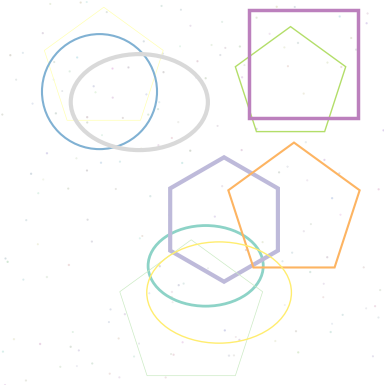[{"shape": "oval", "thickness": 2, "radius": 0.75, "center": [0.534, 0.309]}, {"shape": "pentagon", "thickness": 0.5, "radius": 0.81, "center": [0.27, 0.819]}, {"shape": "hexagon", "thickness": 3, "radius": 0.81, "center": [0.582, 0.43]}, {"shape": "circle", "thickness": 1.5, "radius": 0.75, "center": [0.258, 0.762]}, {"shape": "pentagon", "thickness": 1.5, "radius": 0.9, "center": [0.764, 0.45]}, {"shape": "pentagon", "thickness": 1, "radius": 0.75, "center": [0.755, 0.78]}, {"shape": "oval", "thickness": 3, "radius": 0.89, "center": [0.362, 0.735]}, {"shape": "square", "thickness": 2.5, "radius": 0.7, "center": [0.788, 0.833]}, {"shape": "pentagon", "thickness": 0.5, "radius": 0.98, "center": [0.497, 0.182]}, {"shape": "oval", "thickness": 1, "radius": 0.94, "center": [0.569, 0.24]}]